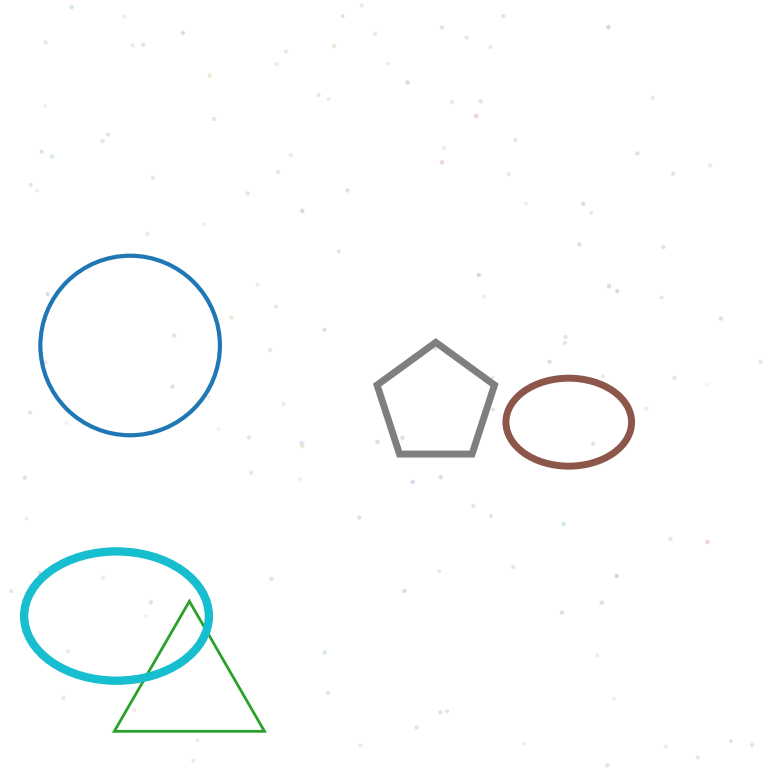[{"shape": "circle", "thickness": 1.5, "radius": 0.58, "center": [0.169, 0.551]}, {"shape": "triangle", "thickness": 1, "radius": 0.56, "center": [0.246, 0.107]}, {"shape": "oval", "thickness": 2.5, "radius": 0.41, "center": [0.739, 0.452]}, {"shape": "pentagon", "thickness": 2.5, "radius": 0.4, "center": [0.566, 0.475]}, {"shape": "oval", "thickness": 3, "radius": 0.6, "center": [0.151, 0.2]}]